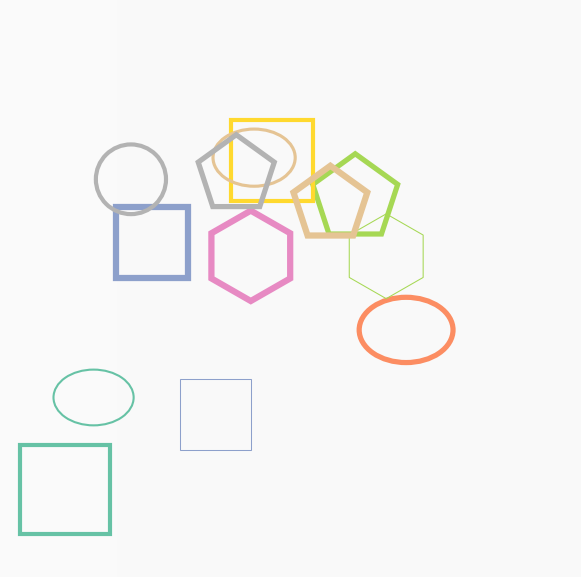[{"shape": "oval", "thickness": 1, "radius": 0.34, "center": [0.161, 0.311]}, {"shape": "square", "thickness": 2, "radius": 0.39, "center": [0.112, 0.151]}, {"shape": "oval", "thickness": 2.5, "radius": 0.4, "center": [0.699, 0.428]}, {"shape": "square", "thickness": 0.5, "radius": 0.31, "center": [0.371, 0.282]}, {"shape": "square", "thickness": 3, "radius": 0.31, "center": [0.262, 0.579]}, {"shape": "hexagon", "thickness": 3, "radius": 0.39, "center": [0.431, 0.556]}, {"shape": "pentagon", "thickness": 2.5, "radius": 0.38, "center": [0.611, 0.656]}, {"shape": "hexagon", "thickness": 0.5, "radius": 0.37, "center": [0.664, 0.555]}, {"shape": "square", "thickness": 2, "radius": 0.35, "center": [0.468, 0.722]}, {"shape": "oval", "thickness": 1.5, "radius": 0.35, "center": [0.437, 0.726]}, {"shape": "pentagon", "thickness": 3, "radius": 0.33, "center": [0.568, 0.645]}, {"shape": "pentagon", "thickness": 2.5, "radius": 0.34, "center": [0.406, 0.697]}, {"shape": "circle", "thickness": 2, "radius": 0.3, "center": [0.225, 0.689]}]